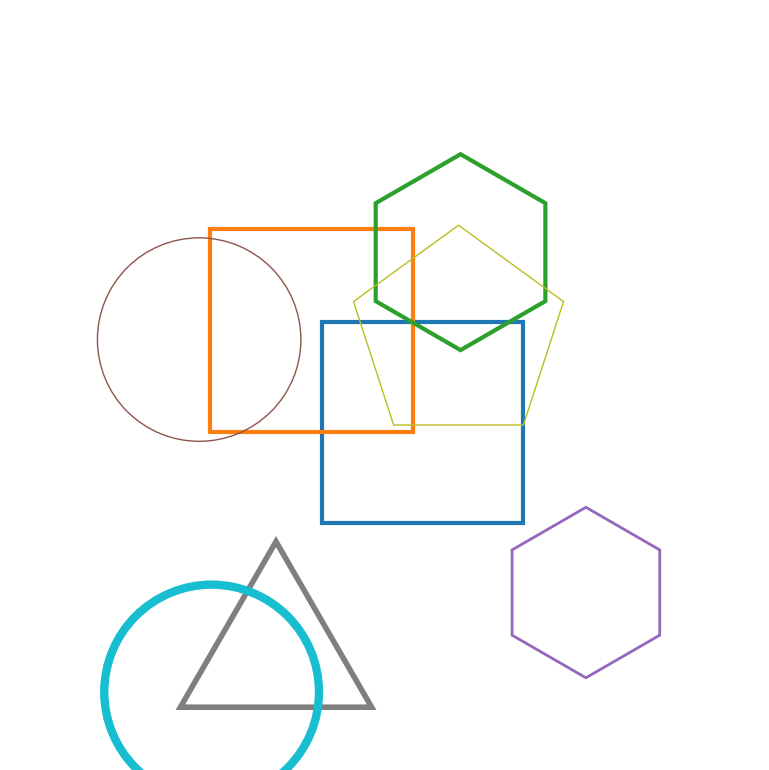[{"shape": "square", "thickness": 1.5, "radius": 0.65, "center": [0.549, 0.451]}, {"shape": "square", "thickness": 1.5, "radius": 0.66, "center": [0.404, 0.571]}, {"shape": "hexagon", "thickness": 1.5, "radius": 0.64, "center": [0.598, 0.673]}, {"shape": "hexagon", "thickness": 1, "radius": 0.55, "center": [0.761, 0.23]}, {"shape": "circle", "thickness": 0.5, "radius": 0.66, "center": [0.259, 0.559]}, {"shape": "triangle", "thickness": 2, "radius": 0.72, "center": [0.358, 0.153]}, {"shape": "pentagon", "thickness": 0.5, "radius": 0.72, "center": [0.595, 0.564]}, {"shape": "circle", "thickness": 3, "radius": 0.7, "center": [0.275, 0.101]}]